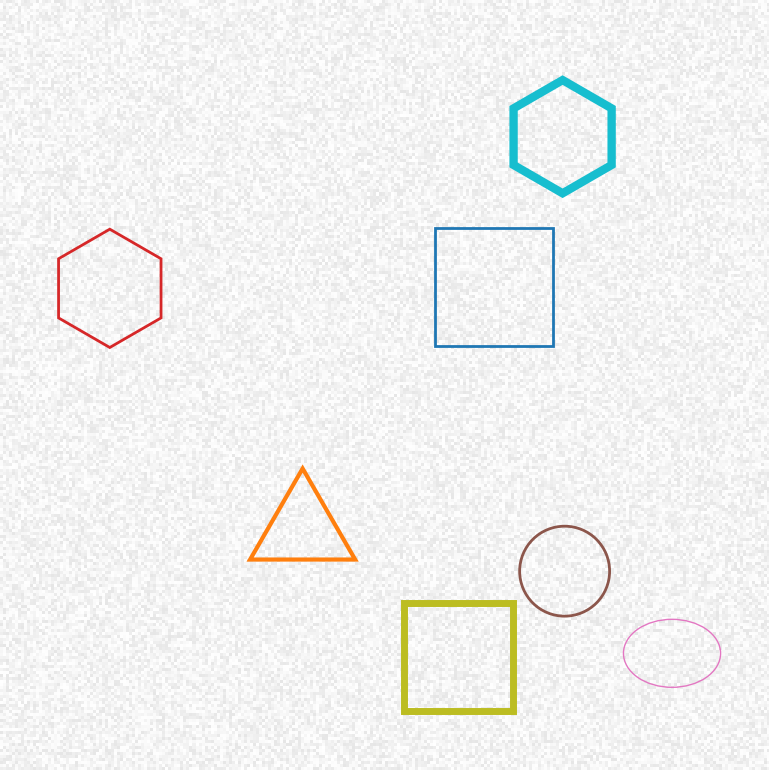[{"shape": "square", "thickness": 1, "radius": 0.38, "center": [0.642, 0.627]}, {"shape": "triangle", "thickness": 1.5, "radius": 0.39, "center": [0.393, 0.313]}, {"shape": "hexagon", "thickness": 1, "radius": 0.38, "center": [0.143, 0.626]}, {"shape": "circle", "thickness": 1, "radius": 0.29, "center": [0.733, 0.258]}, {"shape": "oval", "thickness": 0.5, "radius": 0.32, "center": [0.873, 0.152]}, {"shape": "square", "thickness": 2.5, "radius": 0.35, "center": [0.595, 0.147]}, {"shape": "hexagon", "thickness": 3, "radius": 0.37, "center": [0.731, 0.823]}]